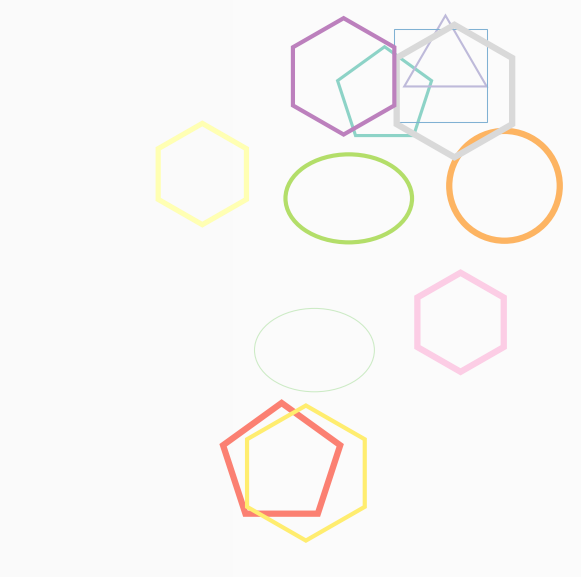[{"shape": "pentagon", "thickness": 1.5, "radius": 0.43, "center": [0.662, 0.833]}, {"shape": "hexagon", "thickness": 2.5, "radius": 0.44, "center": [0.348, 0.698]}, {"shape": "triangle", "thickness": 1, "radius": 0.41, "center": [0.766, 0.89]}, {"shape": "pentagon", "thickness": 3, "radius": 0.53, "center": [0.485, 0.195]}, {"shape": "square", "thickness": 0.5, "radius": 0.4, "center": [0.758, 0.868]}, {"shape": "circle", "thickness": 3, "radius": 0.48, "center": [0.868, 0.677]}, {"shape": "oval", "thickness": 2, "radius": 0.54, "center": [0.6, 0.656]}, {"shape": "hexagon", "thickness": 3, "radius": 0.43, "center": [0.792, 0.441]}, {"shape": "hexagon", "thickness": 3, "radius": 0.57, "center": [0.782, 0.841]}, {"shape": "hexagon", "thickness": 2, "radius": 0.5, "center": [0.591, 0.867]}, {"shape": "oval", "thickness": 0.5, "radius": 0.52, "center": [0.541, 0.393]}, {"shape": "hexagon", "thickness": 2, "radius": 0.58, "center": [0.526, 0.18]}]